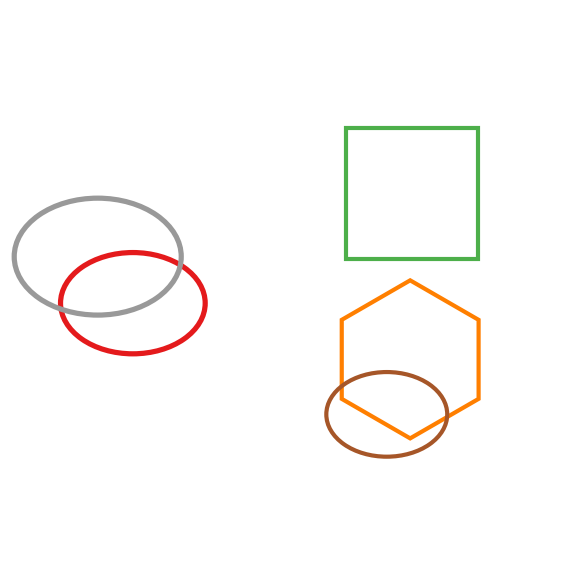[{"shape": "oval", "thickness": 2.5, "radius": 0.63, "center": [0.23, 0.474]}, {"shape": "square", "thickness": 2, "radius": 0.57, "center": [0.714, 0.665]}, {"shape": "hexagon", "thickness": 2, "radius": 0.68, "center": [0.71, 0.377]}, {"shape": "oval", "thickness": 2, "radius": 0.52, "center": [0.67, 0.282]}, {"shape": "oval", "thickness": 2.5, "radius": 0.72, "center": [0.169, 0.555]}]